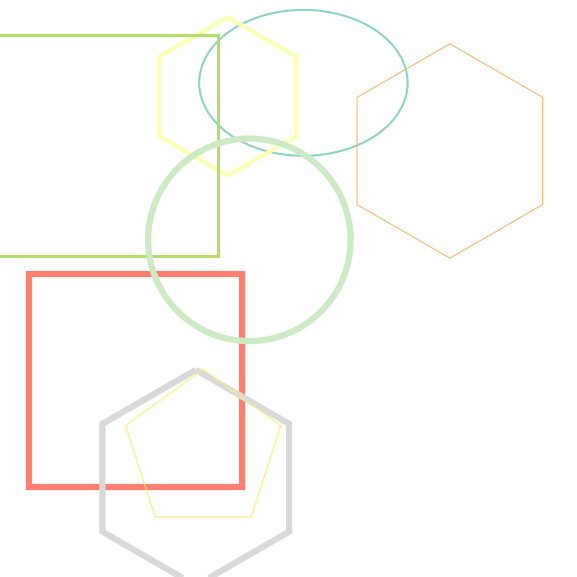[{"shape": "oval", "thickness": 1, "radius": 0.9, "center": [0.525, 0.856]}, {"shape": "hexagon", "thickness": 2, "radius": 0.69, "center": [0.394, 0.832]}, {"shape": "square", "thickness": 3, "radius": 0.92, "center": [0.235, 0.341]}, {"shape": "hexagon", "thickness": 0.5, "radius": 0.93, "center": [0.779, 0.738]}, {"shape": "square", "thickness": 1.5, "radius": 0.96, "center": [0.186, 0.747]}, {"shape": "hexagon", "thickness": 3, "radius": 0.93, "center": [0.339, 0.172]}, {"shape": "circle", "thickness": 3, "radius": 0.88, "center": [0.432, 0.584]}, {"shape": "pentagon", "thickness": 0.5, "radius": 0.71, "center": [0.352, 0.218]}]